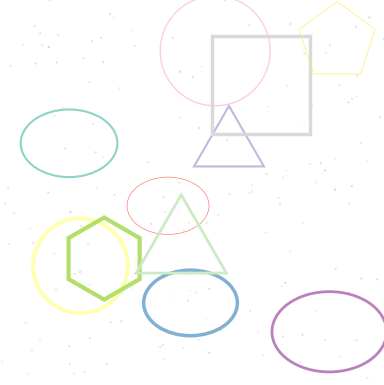[{"shape": "oval", "thickness": 1.5, "radius": 0.63, "center": [0.179, 0.628]}, {"shape": "circle", "thickness": 3, "radius": 0.61, "center": [0.209, 0.31]}, {"shape": "triangle", "thickness": 1.5, "radius": 0.52, "center": [0.595, 0.62]}, {"shape": "oval", "thickness": 0.5, "radius": 0.53, "center": [0.436, 0.465]}, {"shape": "oval", "thickness": 2.5, "radius": 0.61, "center": [0.495, 0.213]}, {"shape": "hexagon", "thickness": 3, "radius": 0.53, "center": [0.27, 0.328]}, {"shape": "circle", "thickness": 1, "radius": 0.71, "center": [0.559, 0.868]}, {"shape": "square", "thickness": 2.5, "radius": 0.63, "center": [0.678, 0.78]}, {"shape": "oval", "thickness": 2, "radius": 0.74, "center": [0.855, 0.138]}, {"shape": "triangle", "thickness": 2, "radius": 0.68, "center": [0.471, 0.358]}, {"shape": "pentagon", "thickness": 0.5, "radius": 0.52, "center": [0.875, 0.892]}]